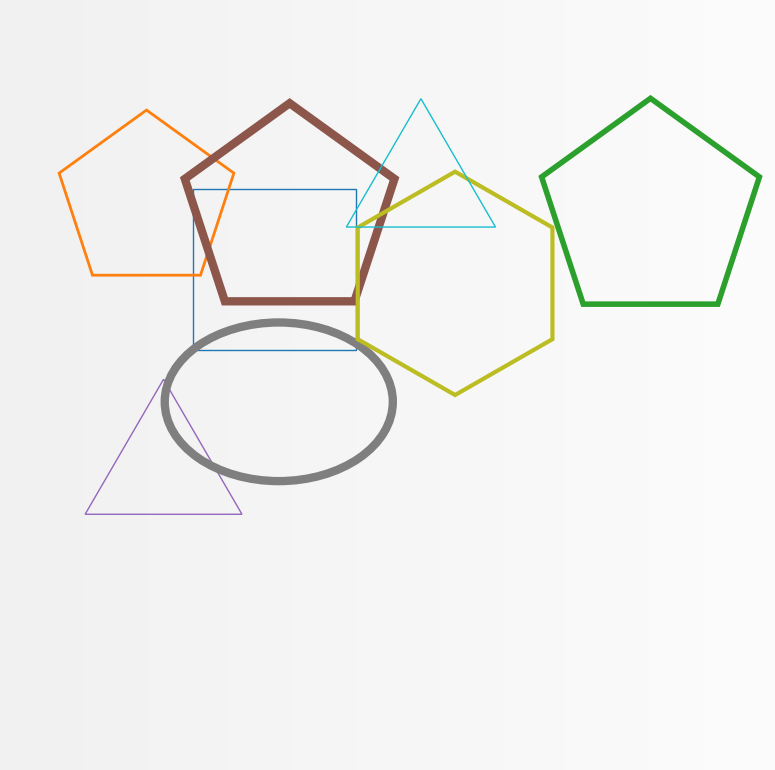[{"shape": "square", "thickness": 0.5, "radius": 0.52, "center": [0.354, 0.65]}, {"shape": "pentagon", "thickness": 1, "radius": 0.59, "center": [0.189, 0.739]}, {"shape": "pentagon", "thickness": 2, "radius": 0.74, "center": [0.839, 0.725]}, {"shape": "triangle", "thickness": 0.5, "radius": 0.58, "center": [0.211, 0.391]}, {"shape": "pentagon", "thickness": 3, "radius": 0.71, "center": [0.374, 0.724]}, {"shape": "oval", "thickness": 3, "radius": 0.74, "center": [0.36, 0.478]}, {"shape": "hexagon", "thickness": 1.5, "radius": 0.73, "center": [0.587, 0.632]}, {"shape": "triangle", "thickness": 0.5, "radius": 0.56, "center": [0.543, 0.761]}]